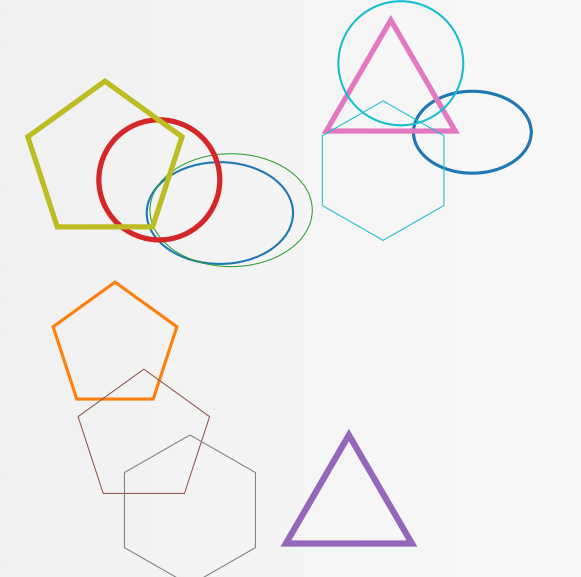[{"shape": "oval", "thickness": 1.5, "radius": 0.51, "center": [0.813, 0.77]}, {"shape": "oval", "thickness": 1, "radius": 0.63, "center": [0.378, 0.63]}, {"shape": "pentagon", "thickness": 1.5, "radius": 0.56, "center": [0.198, 0.399]}, {"shape": "oval", "thickness": 0.5, "radius": 0.7, "center": [0.398, 0.635]}, {"shape": "circle", "thickness": 2.5, "radius": 0.52, "center": [0.274, 0.688]}, {"shape": "triangle", "thickness": 3, "radius": 0.63, "center": [0.6, 0.121]}, {"shape": "pentagon", "thickness": 0.5, "radius": 0.59, "center": [0.247, 0.241]}, {"shape": "triangle", "thickness": 2.5, "radius": 0.64, "center": [0.672, 0.836]}, {"shape": "hexagon", "thickness": 0.5, "radius": 0.65, "center": [0.327, 0.116]}, {"shape": "pentagon", "thickness": 2.5, "radius": 0.7, "center": [0.181, 0.719]}, {"shape": "circle", "thickness": 1, "radius": 0.54, "center": [0.69, 0.89]}, {"shape": "hexagon", "thickness": 0.5, "radius": 0.6, "center": [0.659, 0.704]}]